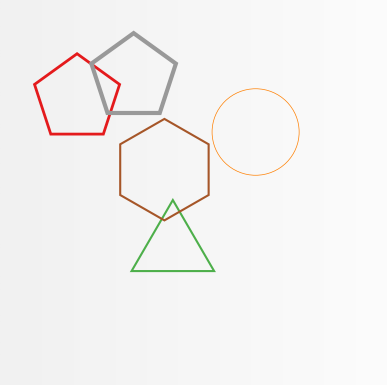[{"shape": "pentagon", "thickness": 2, "radius": 0.58, "center": [0.199, 0.745]}, {"shape": "triangle", "thickness": 1.5, "radius": 0.61, "center": [0.446, 0.357]}, {"shape": "circle", "thickness": 0.5, "radius": 0.56, "center": [0.66, 0.657]}, {"shape": "hexagon", "thickness": 1.5, "radius": 0.66, "center": [0.424, 0.559]}, {"shape": "pentagon", "thickness": 3, "radius": 0.57, "center": [0.345, 0.799]}]